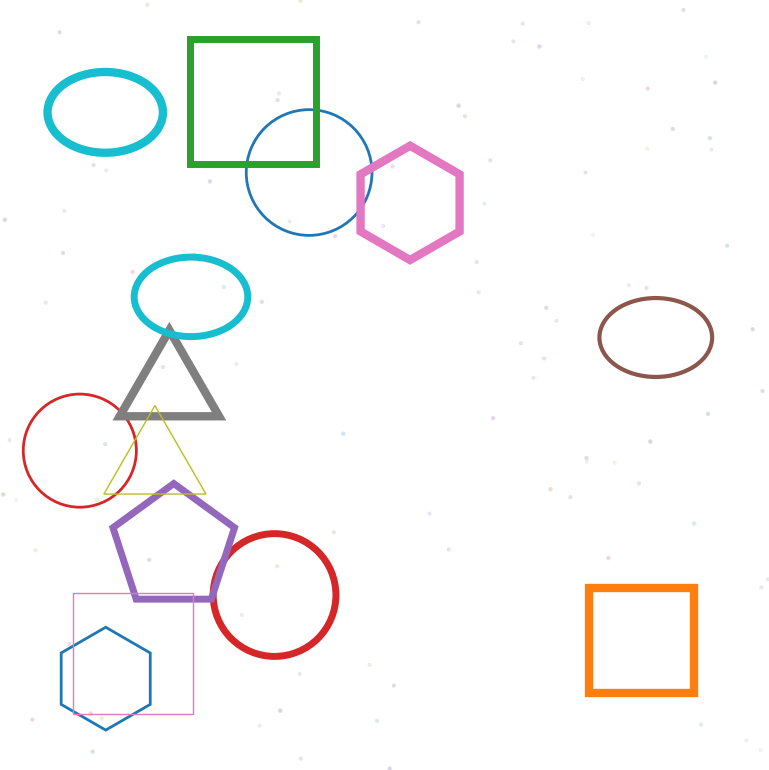[{"shape": "circle", "thickness": 1, "radius": 0.41, "center": [0.401, 0.776]}, {"shape": "hexagon", "thickness": 1, "radius": 0.33, "center": [0.137, 0.119]}, {"shape": "square", "thickness": 3, "radius": 0.34, "center": [0.833, 0.168]}, {"shape": "square", "thickness": 2.5, "radius": 0.41, "center": [0.328, 0.868]}, {"shape": "circle", "thickness": 2.5, "radius": 0.4, "center": [0.357, 0.227]}, {"shape": "circle", "thickness": 1, "radius": 0.37, "center": [0.104, 0.415]}, {"shape": "pentagon", "thickness": 2.5, "radius": 0.42, "center": [0.226, 0.289]}, {"shape": "oval", "thickness": 1.5, "radius": 0.37, "center": [0.852, 0.562]}, {"shape": "hexagon", "thickness": 3, "radius": 0.37, "center": [0.533, 0.737]}, {"shape": "square", "thickness": 0.5, "radius": 0.39, "center": [0.173, 0.151]}, {"shape": "triangle", "thickness": 3, "radius": 0.37, "center": [0.22, 0.497]}, {"shape": "triangle", "thickness": 0.5, "radius": 0.38, "center": [0.201, 0.397]}, {"shape": "oval", "thickness": 2.5, "radius": 0.37, "center": [0.248, 0.614]}, {"shape": "oval", "thickness": 3, "radius": 0.37, "center": [0.137, 0.854]}]